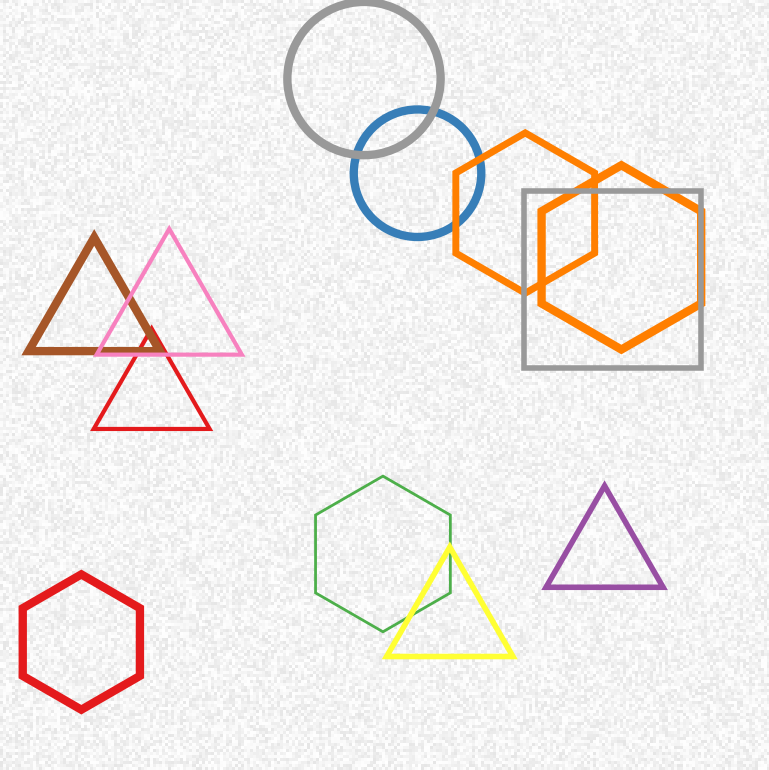[{"shape": "hexagon", "thickness": 3, "radius": 0.44, "center": [0.106, 0.166]}, {"shape": "triangle", "thickness": 1.5, "radius": 0.43, "center": [0.197, 0.486]}, {"shape": "circle", "thickness": 3, "radius": 0.41, "center": [0.542, 0.775]}, {"shape": "hexagon", "thickness": 1, "radius": 0.51, "center": [0.497, 0.281]}, {"shape": "triangle", "thickness": 2, "radius": 0.44, "center": [0.785, 0.281]}, {"shape": "hexagon", "thickness": 3, "radius": 0.6, "center": [0.807, 0.666]}, {"shape": "hexagon", "thickness": 2.5, "radius": 0.52, "center": [0.682, 0.723]}, {"shape": "triangle", "thickness": 2, "radius": 0.47, "center": [0.584, 0.195]}, {"shape": "triangle", "thickness": 3, "radius": 0.49, "center": [0.122, 0.593]}, {"shape": "triangle", "thickness": 1.5, "radius": 0.54, "center": [0.22, 0.594]}, {"shape": "square", "thickness": 2, "radius": 0.57, "center": [0.795, 0.637]}, {"shape": "circle", "thickness": 3, "radius": 0.5, "center": [0.473, 0.898]}]